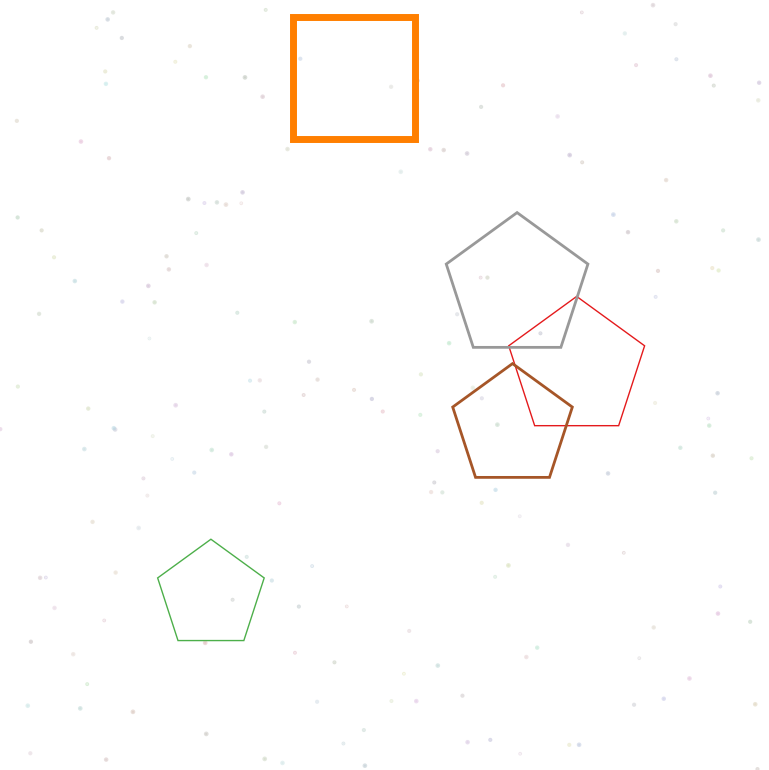[{"shape": "pentagon", "thickness": 0.5, "radius": 0.46, "center": [0.749, 0.522]}, {"shape": "pentagon", "thickness": 0.5, "radius": 0.36, "center": [0.274, 0.227]}, {"shape": "square", "thickness": 2.5, "radius": 0.4, "center": [0.46, 0.899]}, {"shape": "pentagon", "thickness": 1, "radius": 0.41, "center": [0.666, 0.446]}, {"shape": "pentagon", "thickness": 1, "radius": 0.48, "center": [0.672, 0.627]}]